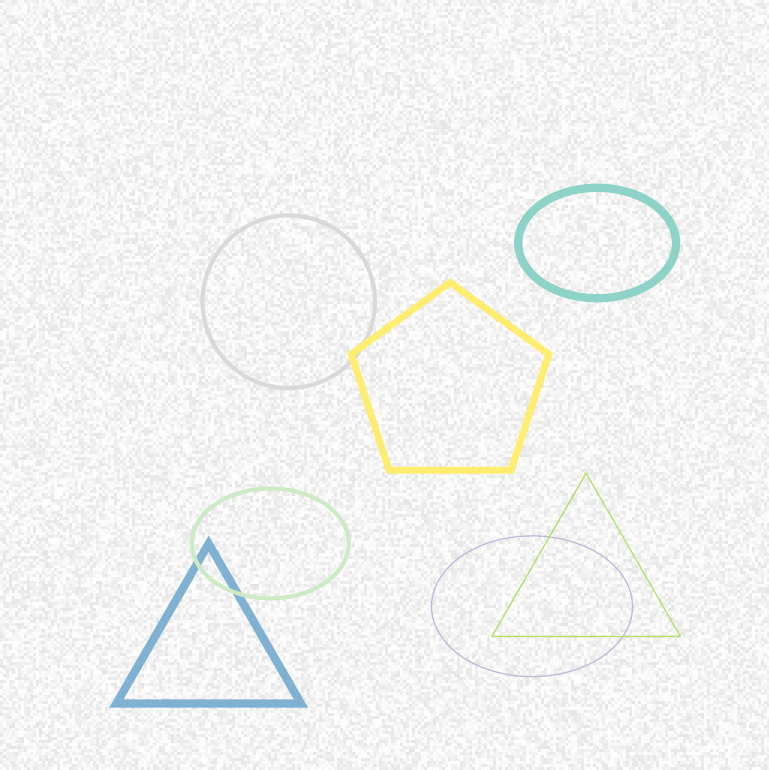[{"shape": "oval", "thickness": 3, "radius": 0.51, "center": [0.775, 0.684]}, {"shape": "oval", "thickness": 0.5, "radius": 0.65, "center": [0.691, 0.213]}, {"shape": "triangle", "thickness": 3, "radius": 0.69, "center": [0.271, 0.156]}, {"shape": "triangle", "thickness": 0.5, "radius": 0.71, "center": [0.761, 0.244]}, {"shape": "circle", "thickness": 1.5, "radius": 0.56, "center": [0.375, 0.608]}, {"shape": "oval", "thickness": 1.5, "radius": 0.51, "center": [0.351, 0.294]}, {"shape": "pentagon", "thickness": 2.5, "radius": 0.67, "center": [0.585, 0.498]}]